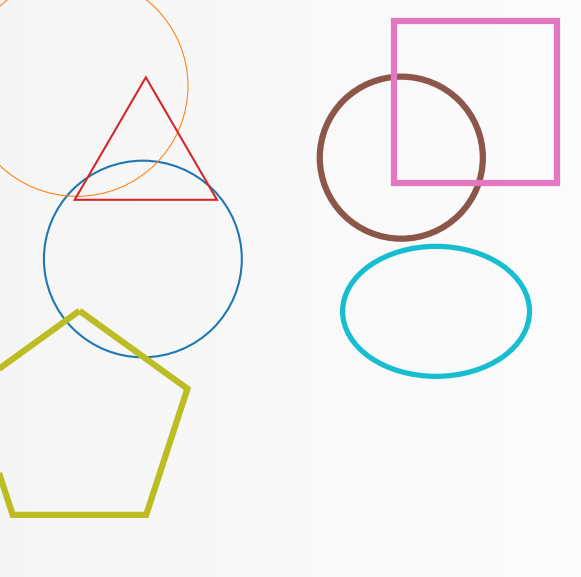[{"shape": "circle", "thickness": 1, "radius": 0.85, "center": [0.246, 0.551]}, {"shape": "circle", "thickness": 0.5, "radius": 0.96, "center": [0.132, 0.85]}, {"shape": "triangle", "thickness": 1, "radius": 0.71, "center": [0.251, 0.724]}, {"shape": "circle", "thickness": 3, "radius": 0.7, "center": [0.69, 0.726]}, {"shape": "square", "thickness": 3, "radius": 0.7, "center": [0.818, 0.822]}, {"shape": "pentagon", "thickness": 3, "radius": 0.98, "center": [0.137, 0.266]}, {"shape": "oval", "thickness": 2.5, "radius": 0.8, "center": [0.75, 0.46]}]